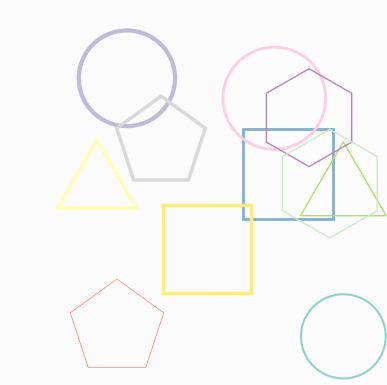[{"shape": "circle", "thickness": 1.5, "radius": 0.55, "center": [0.886, 0.126]}, {"shape": "triangle", "thickness": 2.5, "radius": 0.59, "center": [0.25, 0.519]}, {"shape": "circle", "thickness": 3, "radius": 0.62, "center": [0.328, 0.797]}, {"shape": "pentagon", "thickness": 0.5, "radius": 0.63, "center": [0.302, 0.148]}, {"shape": "square", "thickness": 2, "radius": 0.58, "center": [0.744, 0.548]}, {"shape": "triangle", "thickness": 1, "radius": 0.64, "center": [0.886, 0.504]}, {"shape": "circle", "thickness": 2, "radius": 0.66, "center": [0.708, 0.745]}, {"shape": "pentagon", "thickness": 2.5, "radius": 0.6, "center": [0.416, 0.63]}, {"shape": "hexagon", "thickness": 1, "radius": 0.64, "center": [0.798, 0.694]}, {"shape": "hexagon", "thickness": 1, "radius": 0.7, "center": [0.851, 0.523]}, {"shape": "square", "thickness": 2.5, "radius": 0.57, "center": [0.534, 0.353]}]